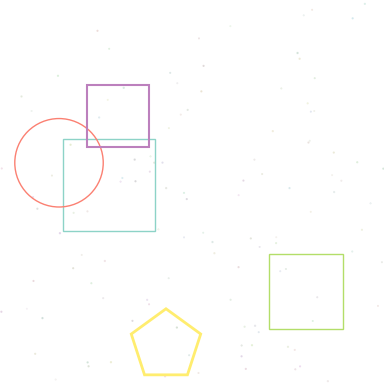[{"shape": "square", "thickness": 1, "radius": 0.59, "center": [0.283, 0.519]}, {"shape": "circle", "thickness": 1, "radius": 0.57, "center": [0.153, 0.577]}, {"shape": "square", "thickness": 1, "radius": 0.48, "center": [0.795, 0.242]}, {"shape": "square", "thickness": 1.5, "radius": 0.41, "center": [0.306, 0.699]}, {"shape": "pentagon", "thickness": 2, "radius": 0.47, "center": [0.431, 0.103]}]